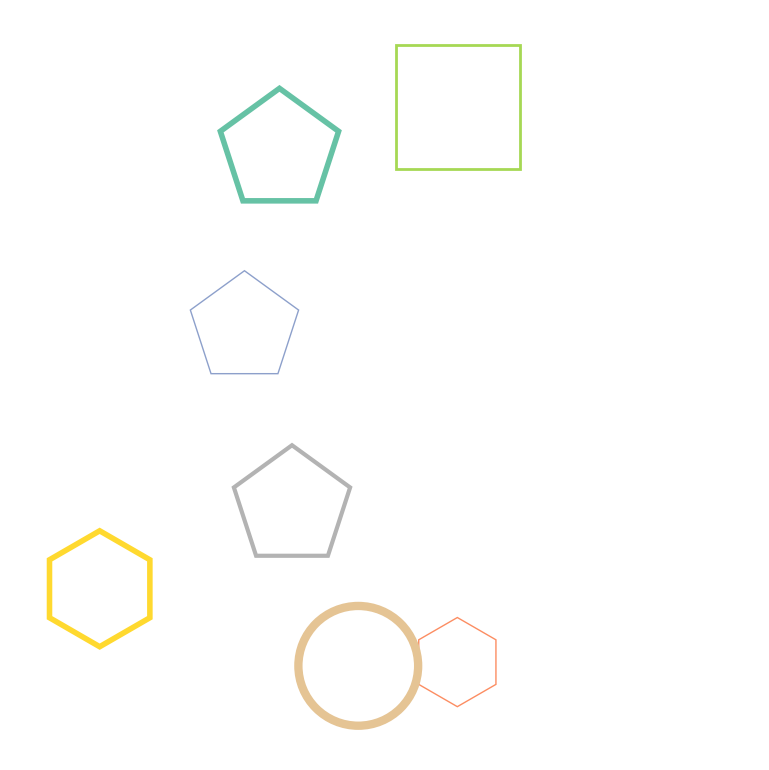[{"shape": "pentagon", "thickness": 2, "radius": 0.4, "center": [0.363, 0.804]}, {"shape": "hexagon", "thickness": 0.5, "radius": 0.29, "center": [0.594, 0.14]}, {"shape": "pentagon", "thickness": 0.5, "radius": 0.37, "center": [0.317, 0.574]}, {"shape": "square", "thickness": 1, "radius": 0.4, "center": [0.595, 0.861]}, {"shape": "hexagon", "thickness": 2, "radius": 0.38, "center": [0.129, 0.235]}, {"shape": "circle", "thickness": 3, "radius": 0.39, "center": [0.465, 0.135]}, {"shape": "pentagon", "thickness": 1.5, "radius": 0.4, "center": [0.379, 0.342]}]